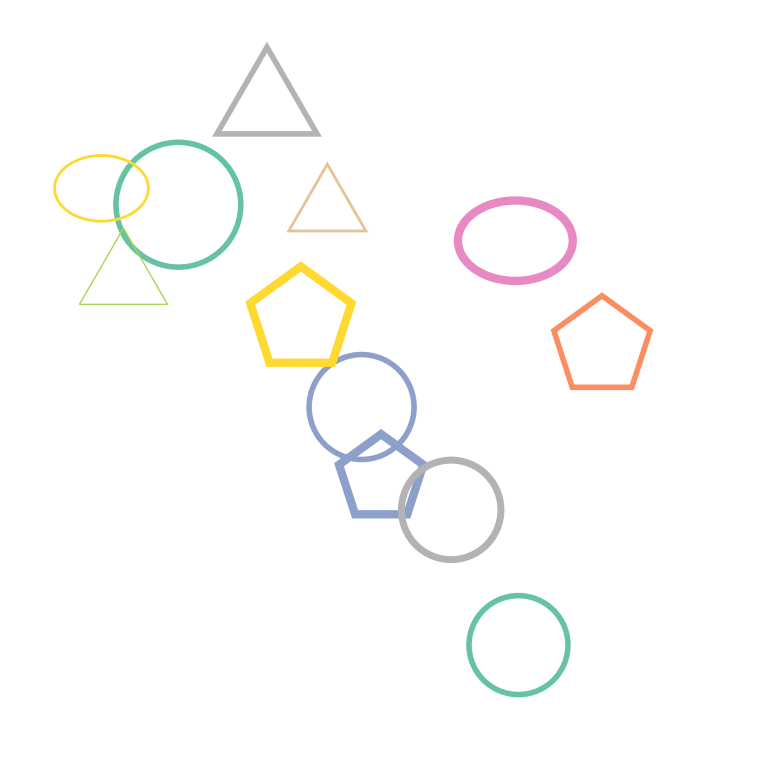[{"shape": "circle", "thickness": 2, "radius": 0.41, "center": [0.232, 0.734]}, {"shape": "circle", "thickness": 2, "radius": 0.32, "center": [0.673, 0.162]}, {"shape": "pentagon", "thickness": 2, "radius": 0.33, "center": [0.782, 0.55]}, {"shape": "circle", "thickness": 2, "radius": 0.34, "center": [0.47, 0.471]}, {"shape": "pentagon", "thickness": 3, "radius": 0.29, "center": [0.495, 0.379]}, {"shape": "oval", "thickness": 3, "radius": 0.37, "center": [0.669, 0.687]}, {"shape": "triangle", "thickness": 0.5, "radius": 0.33, "center": [0.16, 0.638]}, {"shape": "pentagon", "thickness": 3, "radius": 0.35, "center": [0.391, 0.585]}, {"shape": "oval", "thickness": 1, "radius": 0.3, "center": [0.132, 0.755]}, {"shape": "triangle", "thickness": 1, "radius": 0.29, "center": [0.425, 0.729]}, {"shape": "triangle", "thickness": 2, "radius": 0.38, "center": [0.347, 0.864]}, {"shape": "circle", "thickness": 2.5, "radius": 0.32, "center": [0.586, 0.338]}]